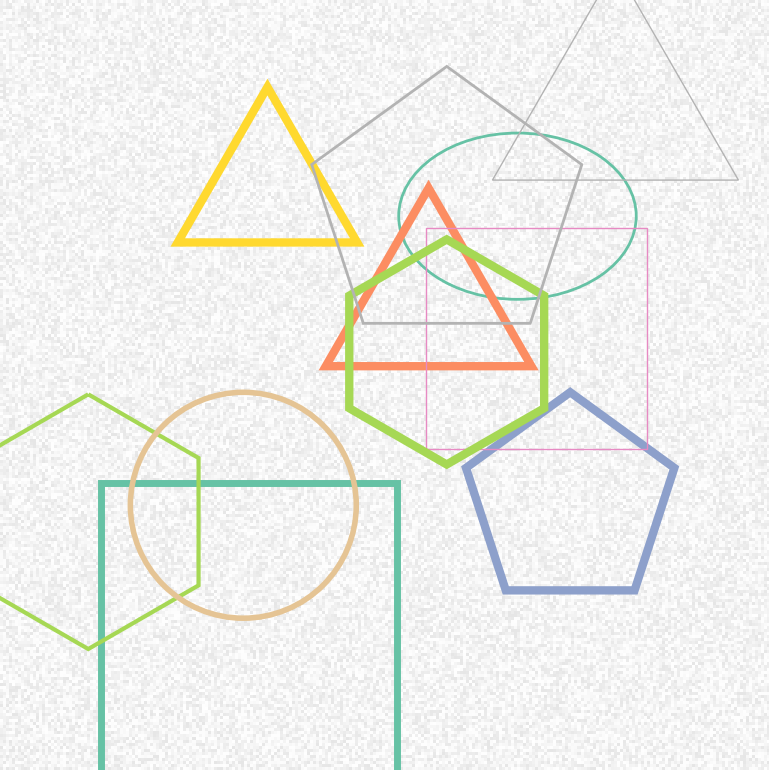[{"shape": "square", "thickness": 2.5, "radius": 0.96, "center": [0.324, 0.18]}, {"shape": "oval", "thickness": 1, "radius": 0.77, "center": [0.672, 0.719]}, {"shape": "triangle", "thickness": 3, "radius": 0.77, "center": [0.557, 0.602]}, {"shape": "pentagon", "thickness": 3, "radius": 0.71, "center": [0.74, 0.348]}, {"shape": "square", "thickness": 0.5, "radius": 0.72, "center": [0.696, 0.561]}, {"shape": "hexagon", "thickness": 3, "radius": 0.73, "center": [0.58, 0.543]}, {"shape": "hexagon", "thickness": 1.5, "radius": 0.83, "center": [0.115, 0.322]}, {"shape": "triangle", "thickness": 3, "radius": 0.67, "center": [0.347, 0.752]}, {"shape": "circle", "thickness": 2, "radius": 0.73, "center": [0.316, 0.344]}, {"shape": "pentagon", "thickness": 1, "radius": 0.92, "center": [0.58, 0.729]}, {"shape": "triangle", "thickness": 0.5, "radius": 0.92, "center": [0.799, 0.858]}]